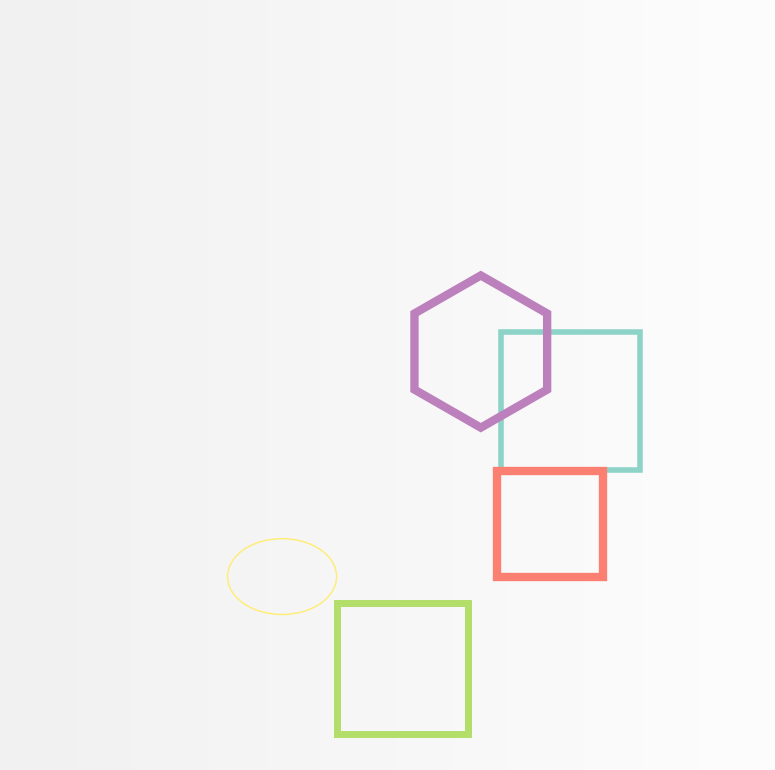[{"shape": "square", "thickness": 2, "radius": 0.45, "center": [0.736, 0.479]}, {"shape": "square", "thickness": 3, "radius": 0.34, "center": [0.71, 0.32]}, {"shape": "square", "thickness": 2.5, "radius": 0.42, "center": [0.52, 0.132]}, {"shape": "hexagon", "thickness": 3, "radius": 0.49, "center": [0.62, 0.543]}, {"shape": "oval", "thickness": 0.5, "radius": 0.35, "center": [0.364, 0.251]}]